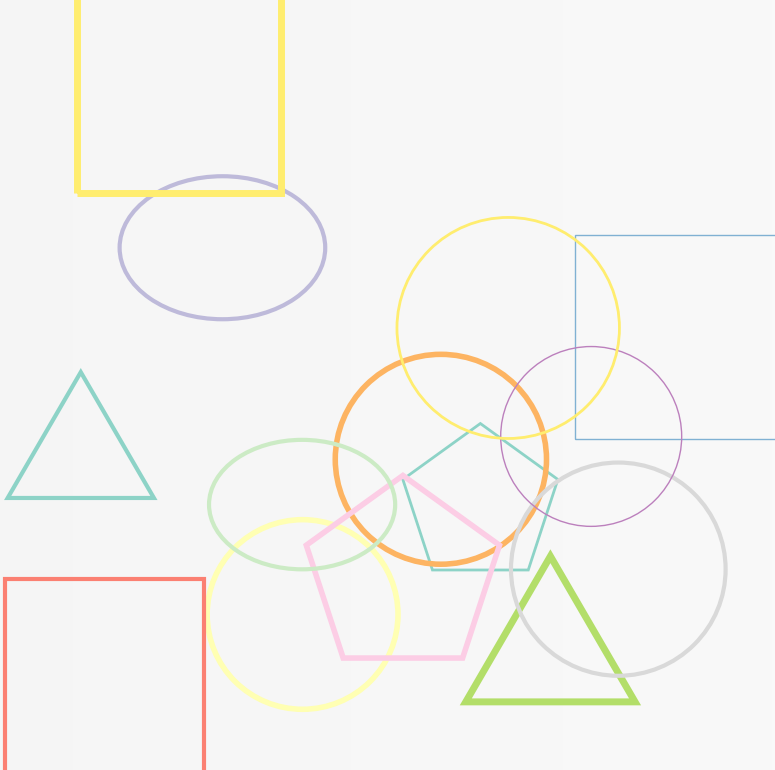[{"shape": "pentagon", "thickness": 1, "radius": 0.53, "center": [0.62, 0.345]}, {"shape": "triangle", "thickness": 1.5, "radius": 0.54, "center": [0.104, 0.408]}, {"shape": "circle", "thickness": 2, "radius": 0.62, "center": [0.39, 0.202]}, {"shape": "oval", "thickness": 1.5, "radius": 0.66, "center": [0.287, 0.678]}, {"shape": "square", "thickness": 1.5, "radius": 0.64, "center": [0.134, 0.12]}, {"shape": "square", "thickness": 0.5, "radius": 0.66, "center": [0.875, 0.562]}, {"shape": "circle", "thickness": 2, "radius": 0.68, "center": [0.569, 0.404]}, {"shape": "triangle", "thickness": 2.5, "radius": 0.63, "center": [0.71, 0.152]}, {"shape": "pentagon", "thickness": 2, "radius": 0.66, "center": [0.52, 0.251]}, {"shape": "circle", "thickness": 1.5, "radius": 0.69, "center": [0.798, 0.261]}, {"shape": "circle", "thickness": 0.5, "radius": 0.58, "center": [0.763, 0.433]}, {"shape": "oval", "thickness": 1.5, "radius": 0.6, "center": [0.39, 0.345]}, {"shape": "square", "thickness": 2.5, "radius": 0.66, "center": [0.231, 0.882]}, {"shape": "circle", "thickness": 1, "radius": 0.72, "center": [0.656, 0.574]}]